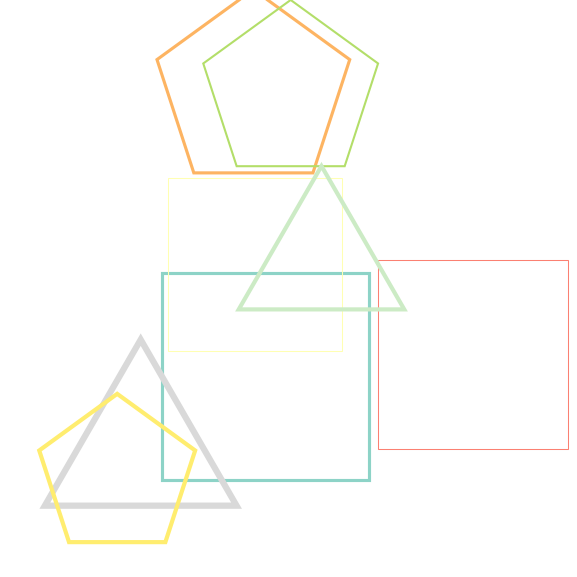[{"shape": "square", "thickness": 1.5, "radius": 0.9, "center": [0.46, 0.347]}, {"shape": "square", "thickness": 0.5, "radius": 0.75, "center": [0.441, 0.541]}, {"shape": "square", "thickness": 0.5, "radius": 0.82, "center": [0.819, 0.385]}, {"shape": "pentagon", "thickness": 1.5, "radius": 0.88, "center": [0.439, 0.842]}, {"shape": "pentagon", "thickness": 1, "radius": 0.8, "center": [0.503, 0.84]}, {"shape": "triangle", "thickness": 3, "radius": 0.96, "center": [0.244, 0.219]}, {"shape": "triangle", "thickness": 2, "radius": 0.83, "center": [0.557, 0.546]}, {"shape": "pentagon", "thickness": 2, "radius": 0.71, "center": [0.203, 0.175]}]